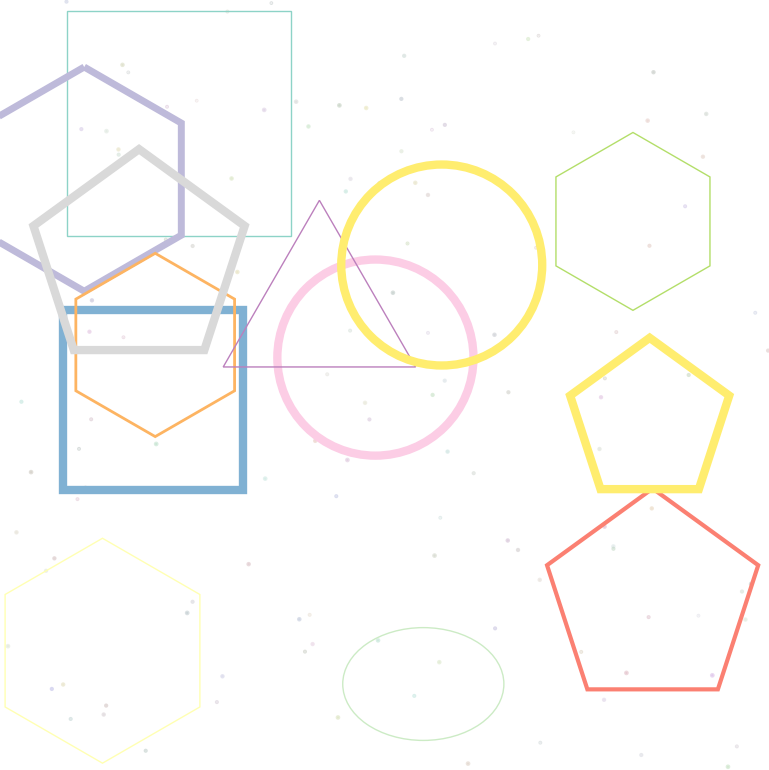[{"shape": "square", "thickness": 0.5, "radius": 0.73, "center": [0.233, 0.84]}, {"shape": "hexagon", "thickness": 0.5, "radius": 0.73, "center": [0.133, 0.155]}, {"shape": "hexagon", "thickness": 2.5, "radius": 0.73, "center": [0.109, 0.767]}, {"shape": "pentagon", "thickness": 1.5, "radius": 0.72, "center": [0.848, 0.221]}, {"shape": "square", "thickness": 3, "radius": 0.58, "center": [0.199, 0.48]}, {"shape": "hexagon", "thickness": 1, "radius": 0.6, "center": [0.202, 0.552]}, {"shape": "hexagon", "thickness": 0.5, "radius": 0.58, "center": [0.822, 0.712]}, {"shape": "circle", "thickness": 3, "radius": 0.64, "center": [0.488, 0.536]}, {"shape": "pentagon", "thickness": 3, "radius": 0.72, "center": [0.181, 0.662]}, {"shape": "triangle", "thickness": 0.5, "radius": 0.72, "center": [0.415, 0.596]}, {"shape": "oval", "thickness": 0.5, "radius": 0.52, "center": [0.55, 0.112]}, {"shape": "circle", "thickness": 3, "radius": 0.65, "center": [0.574, 0.656]}, {"shape": "pentagon", "thickness": 3, "radius": 0.54, "center": [0.844, 0.453]}]